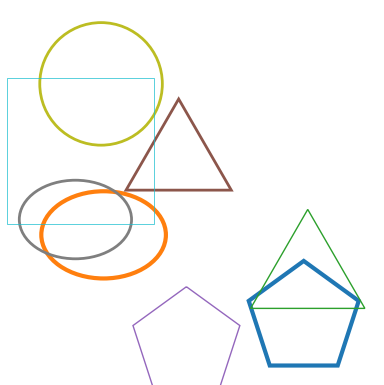[{"shape": "pentagon", "thickness": 3, "radius": 0.75, "center": [0.789, 0.172]}, {"shape": "oval", "thickness": 3, "radius": 0.81, "center": [0.269, 0.39]}, {"shape": "triangle", "thickness": 1, "radius": 0.86, "center": [0.799, 0.285]}, {"shape": "pentagon", "thickness": 1, "radius": 0.73, "center": [0.484, 0.109]}, {"shape": "triangle", "thickness": 2, "radius": 0.79, "center": [0.464, 0.585]}, {"shape": "oval", "thickness": 2, "radius": 0.73, "center": [0.196, 0.43]}, {"shape": "circle", "thickness": 2, "radius": 0.8, "center": [0.262, 0.782]}, {"shape": "square", "thickness": 0.5, "radius": 0.95, "center": [0.209, 0.608]}]